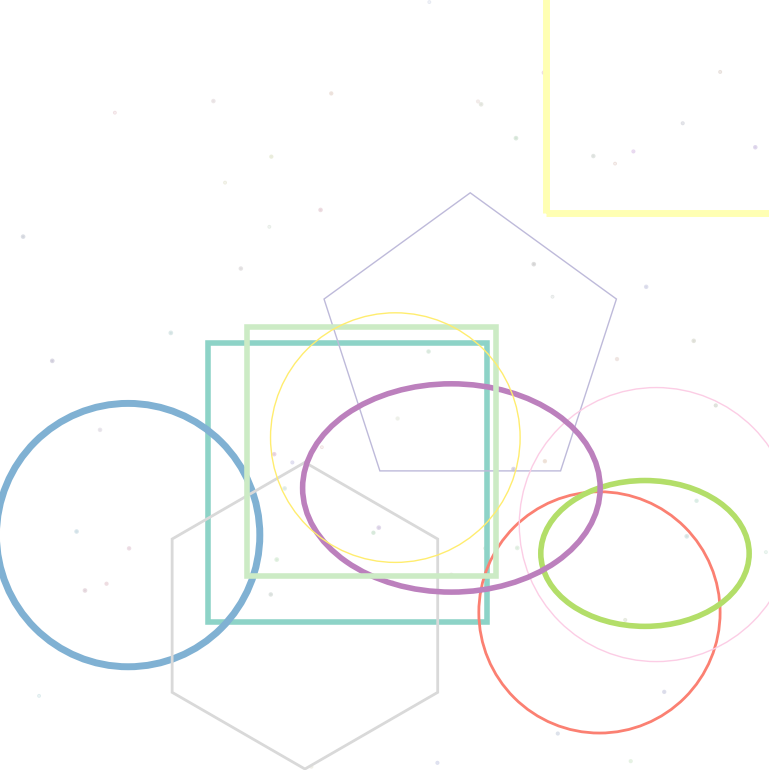[{"shape": "square", "thickness": 2, "radius": 0.9, "center": [0.451, 0.374]}, {"shape": "square", "thickness": 2.5, "radius": 0.75, "center": [0.858, 0.873]}, {"shape": "pentagon", "thickness": 0.5, "radius": 1.0, "center": [0.611, 0.55]}, {"shape": "circle", "thickness": 1, "radius": 0.78, "center": [0.779, 0.205]}, {"shape": "circle", "thickness": 2.5, "radius": 0.86, "center": [0.166, 0.305]}, {"shape": "oval", "thickness": 2, "radius": 0.68, "center": [0.838, 0.281]}, {"shape": "circle", "thickness": 0.5, "radius": 0.89, "center": [0.852, 0.319]}, {"shape": "hexagon", "thickness": 1, "radius": 1.0, "center": [0.396, 0.2]}, {"shape": "oval", "thickness": 2, "radius": 0.97, "center": [0.586, 0.366]}, {"shape": "square", "thickness": 2, "radius": 0.81, "center": [0.482, 0.413]}, {"shape": "circle", "thickness": 0.5, "radius": 0.81, "center": [0.513, 0.432]}]